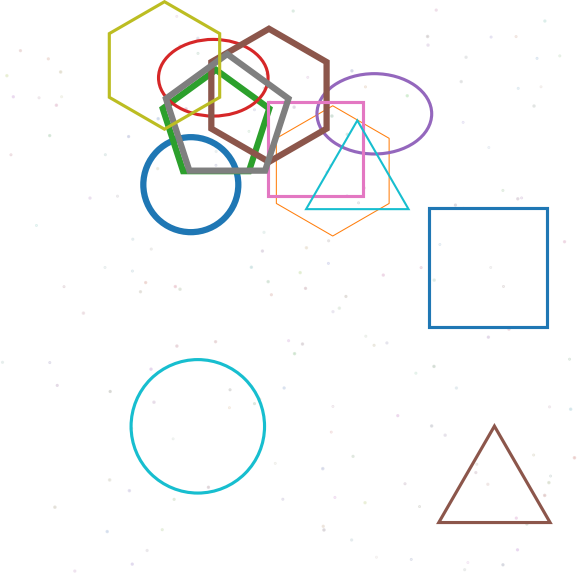[{"shape": "circle", "thickness": 3, "radius": 0.41, "center": [0.33, 0.679]}, {"shape": "square", "thickness": 1.5, "radius": 0.51, "center": [0.845, 0.536]}, {"shape": "hexagon", "thickness": 0.5, "radius": 0.56, "center": [0.576, 0.703]}, {"shape": "pentagon", "thickness": 3, "radius": 0.49, "center": [0.374, 0.781]}, {"shape": "oval", "thickness": 1.5, "radius": 0.47, "center": [0.369, 0.865]}, {"shape": "oval", "thickness": 1.5, "radius": 0.5, "center": [0.648, 0.802]}, {"shape": "triangle", "thickness": 1.5, "radius": 0.56, "center": [0.856, 0.15]}, {"shape": "hexagon", "thickness": 3, "radius": 0.58, "center": [0.466, 0.834]}, {"shape": "square", "thickness": 1.5, "radius": 0.41, "center": [0.546, 0.741]}, {"shape": "pentagon", "thickness": 3, "radius": 0.56, "center": [0.393, 0.794]}, {"shape": "hexagon", "thickness": 1.5, "radius": 0.55, "center": [0.285, 0.886]}, {"shape": "triangle", "thickness": 1, "radius": 0.51, "center": [0.619, 0.688]}, {"shape": "circle", "thickness": 1.5, "radius": 0.58, "center": [0.343, 0.261]}]